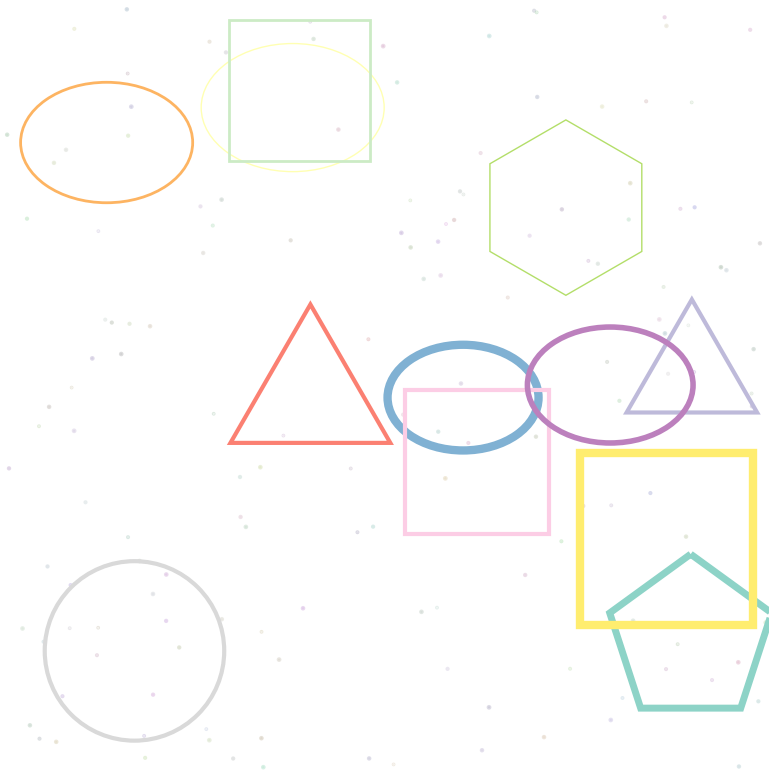[{"shape": "pentagon", "thickness": 2.5, "radius": 0.55, "center": [0.897, 0.17]}, {"shape": "oval", "thickness": 0.5, "radius": 0.59, "center": [0.38, 0.86]}, {"shape": "triangle", "thickness": 1.5, "radius": 0.49, "center": [0.899, 0.513]}, {"shape": "triangle", "thickness": 1.5, "radius": 0.6, "center": [0.403, 0.485]}, {"shape": "oval", "thickness": 3, "radius": 0.49, "center": [0.601, 0.484]}, {"shape": "oval", "thickness": 1, "radius": 0.56, "center": [0.138, 0.815]}, {"shape": "hexagon", "thickness": 0.5, "radius": 0.57, "center": [0.735, 0.73]}, {"shape": "square", "thickness": 1.5, "radius": 0.47, "center": [0.619, 0.4]}, {"shape": "circle", "thickness": 1.5, "radius": 0.58, "center": [0.175, 0.155]}, {"shape": "oval", "thickness": 2, "radius": 0.54, "center": [0.793, 0.5]}, {"shape": "square", "thickness": 1, "radius": 0.46, "center": [0.389, 0.883]}, {"shape": "square", "thickness": 3, "radius": 0.56, "center": [0.866, 0.3]}]